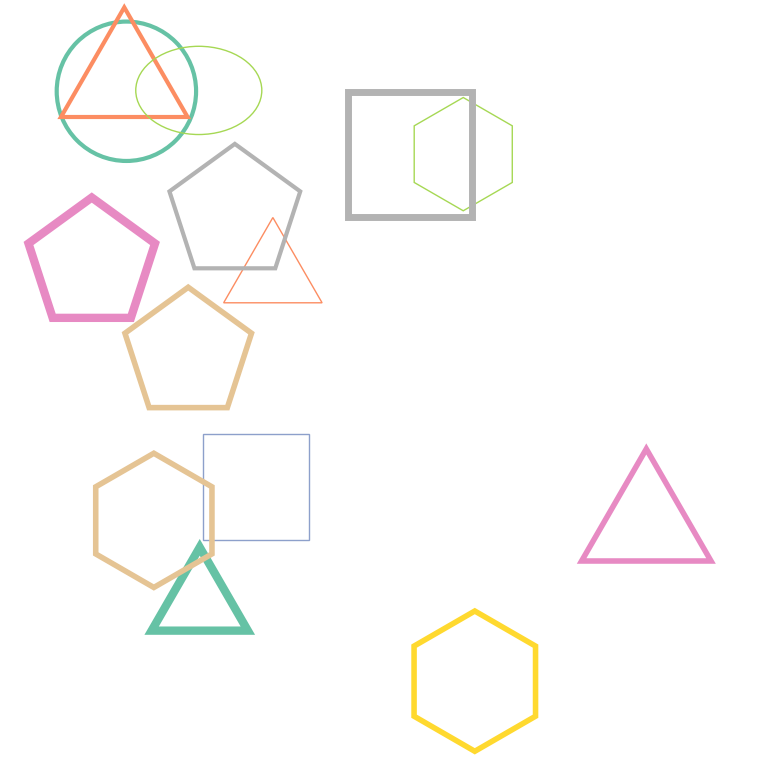[{"shape": "circle", "thickness": 1.5, "radius": 0.45, "center": [0.164, 0.881]}, {"shape": "triangle", "thickness": 3, "radius": 0.36, "center": [0.259, 0.217]}, {"shape": "triangle", "thickness": 0.5, "radius": 0.37, "center": [0.354, 0.644]}, {"shape": "triangle", "thickness": 1.5, "radius": 0.47, "center": [0.161, 0.896]}, {"shape": "square", "thickness": 0.5, "radius": 0.34, "center": [0.332, 0.368]}, {"shape": "pentagon", "thickness": 3, "radius": 0.43, "center": [0.119, 0.657]}, {"shape": "triangle", "thickness": 2, "radius": 0.49, "center": [0.839, 0.32]}, {"shape": "hexagon", "thickness": 0.5, "radius": 0.37, "center": [0.602, 0.8]}, {"shape": "oval", "thickness": 0.5, "radius": 0.41, "center": [0.258, 0.883]}, {"shape": "hexagon", "thickness": 2, "radius": 0.46, "center": [0.617, 0.115]}, {"shape": "pentagon", "thickness": 2, "radius": 0.43, "center": [0.244, 0.541]}, {"shape": "hexagon", "thickness": 2, "radius": 0.44, "center": [0.2, 0.324]}, {"shape": "pentagon", "thickness": 1.5, "radius": 0.45, "center": [0.305, 0.724]}, {"shape": "square", "thickness": 2.5, "radius": 0.41, "center": [0.532, 0.799]}]